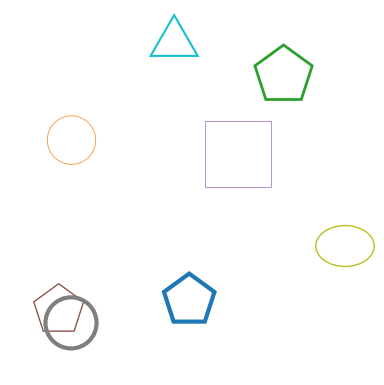[{"shape": "pentagon", "thickness": 3, "radius": 0.34, "center": [0.491, 0.22]}, {"shape": "circle", "thickness": 0.5, "radius": 0.31, "center": [0.186, 0.636]}, {"shape": "pentagon", "thickness": 2, "radius": 0.39, "center": [0.737, 0.805]}, {"shape": "square", "thickness": 0.5, "radius": 0.43, "center": [0.618, 0.601]}, {"shape": "pentagon", "thickness": 1, "radius": 0.34, "center": [0.152, 0.195]}, {"shape": "circle", "thickness": 3, "radius": 0.33, "center": [0.184, 0.161]}, {"shape": "oval", "thickness": 1, "radius": 0.38, "center": [0.896, 0.361]}, {"shape": "triangle", "thickness": 1.5, "radius": 0.35, "center": [0.452, 0.89]}]